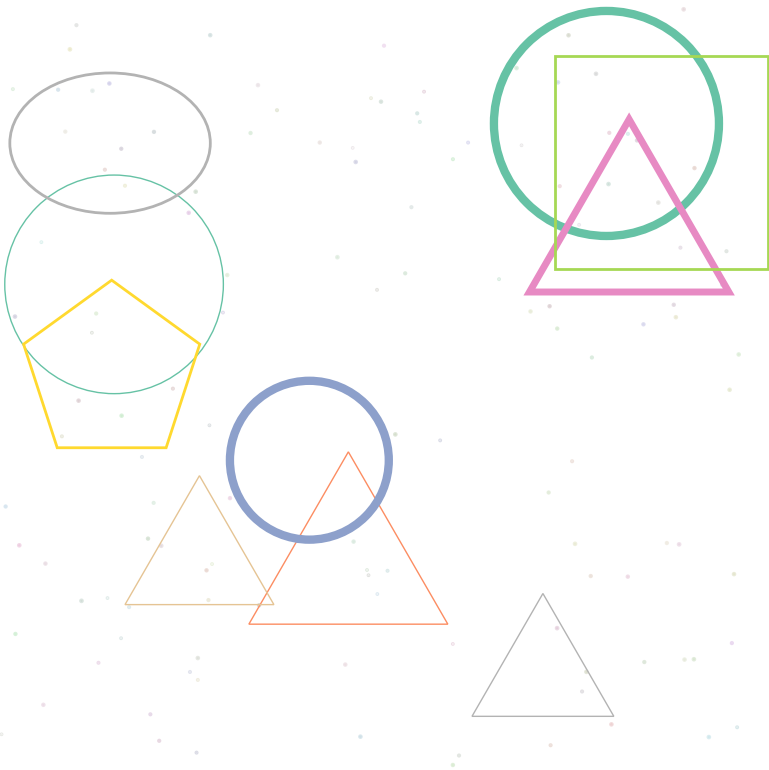[{"shape": "circle", "thickness": 3, "radius": 0.73, "center": [0.788, 0.84]}, {"shape": "circle", "thickness": 0.5, "radius": 0.71, "center": [0.148, 0.631]}, {"shape": "triangle", "thickness": 0.5, "radius": 0.75, "center": [0.452, 0.264]}, {"shape": "circle", "thickness": 3, "radius": 0.52, "center": [0.402, 0.402]}, {"shape": "triangle", "thickness": 2.5, "radius": 0.75, "center": [0.817, 0.696]}, {"shape": "square", "thickness": 1, "radius": 0.69, "center": [0.859, 0.789]}, {"shape": "pentagon", "thickness": 1, "radius": 0.6, "center": [0.145, 0.516]}, {"shape": "triangle", "thickness": 0.5, "radius": 0.56, "center": [0.259, 0.271]}, {"shape": "oval", "thickness": 1, "radius": 0.65, "center": [0.143, 0.814]}, {"shape": "triangle", "thickness": 0.5, "radius": 0.53, "center": [0.705, 0.123]}]